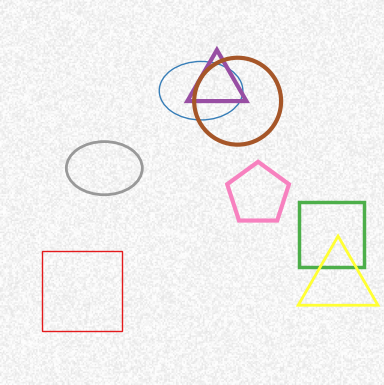[{"shape": "square", "thickness": 1, "radius": 0.51, "center": [0.213, 0.244]}, {"shape": "oval", "thickness": 1, "radius": 0.54, "center": [0.522, 0.764]}, {"shape": "square", "thickness": 2.5, "radius": 0.42, "center": [0.861, 0.39]}, {"shape": "triangle", "thickness": 3, "radius": 0.44, "center": [0.563, 0.782]}, {"shape": "triangle", "thickness": 2, "radius": 0.6, "center": [0.878, 0.267]}, {"shape": "circle", "thickness": 3, "radius": 0.56, "center": [0.617, 0.737]}, {"shape": "pentagon", "thickness": 3, "radius": 0.42, "center": [0.67, 0.495]}, {"shape": "oval", "thickness": 2, "radius": 0.49, "center": [0.271, 0.563]}]